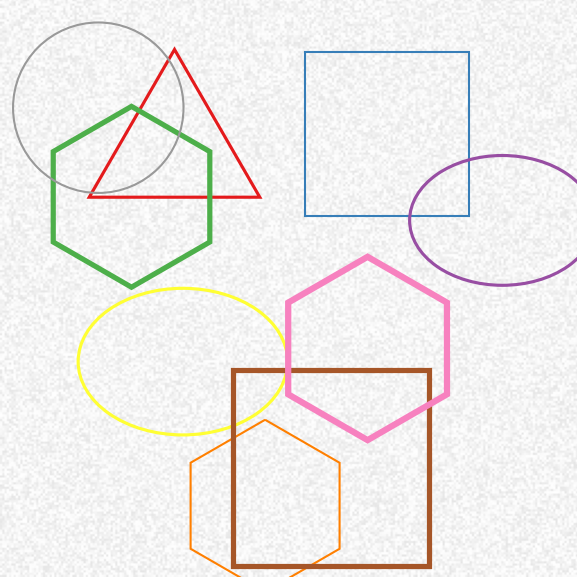[{"shape": "triangle", "thickness": 1.5, "radius": 0.85, "center": [0.302, 0.743]}, {"shape": "square", "thickness": 1, "radius": 0.71, "center": [0.67, 0.767]}, {"shape": "hexagon", "thickness": 2.5, "radius": 0.78, "center": [0.228, 0.658]}, {"shape": "oval", "thickness": 1.5, "radius": 0.8, "center": [0.87, 0.617]}, {"shape": "hexagon", "thickness": 1, "radius": 0.74, "center": [0.459, 0.123]}, {"shape": "oval", "thickness": 1.5, "radius": 0.91, "center": [0.317, 0.373]}, {"shape": "square", "thickness": 2.5, "radius": 0.85, "center": [0.572, 0.188]}, {"shape": "hexagon", "thickness": 3, "radius": 0.79, "center": [0.637, 0.396]}, {"shape": "circle", "thickness": 1, "radius": 0.74, "center": [0.17, 0.813]}]